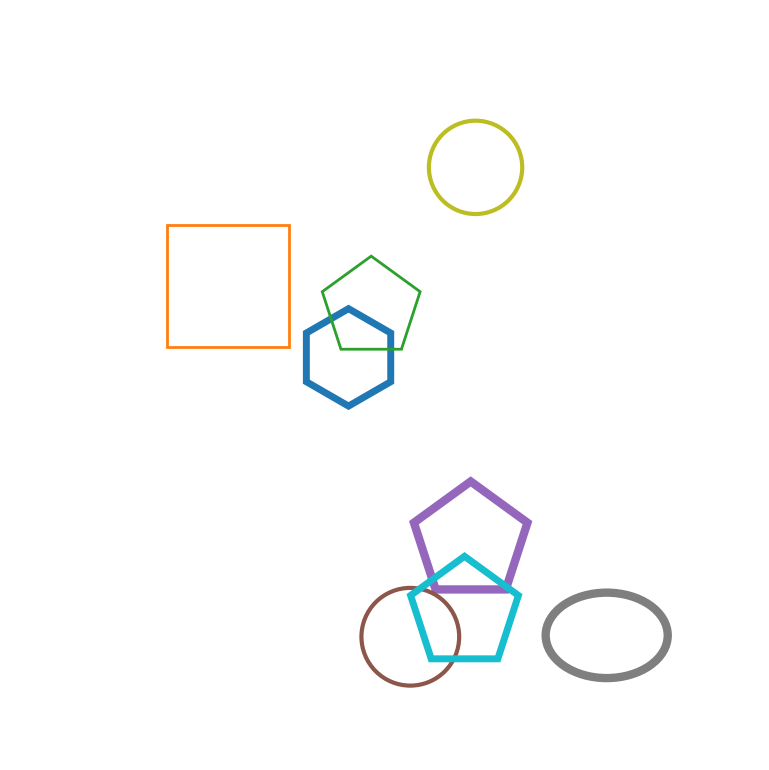[{"shape": "hexagon", "thickness": 2.5, "radius": 0.32, "center": [0.453, 0.536]}, {"shape": "square", "thickness": 1, "radius": 0.4, "center": [0.296, 0.628]}, {"shape": "pentagon", "thickness": 1, "radius": 0.33, "center": [0.482, 0.601]}, {"shape": "pentagon", "thickness": 3, "radius": 0.39, "center": [0.611, 0.297]}, {"shape": "circle", "thickness": 1.5, "radius": 0.32, "center": [0.533, 0.173]}, {"shape": "oval", "thickness": 3, "radius": 0.4, "center": [0.788, 0.175]}, {"shape": "circle", "thickness": 1.5, "radius": 0.3, "center": [0.618, 0.783]}, {"shape": "pentagon", "thickness": 2.5, "radius": 0.37, "center": [0.603, 0.204]}]